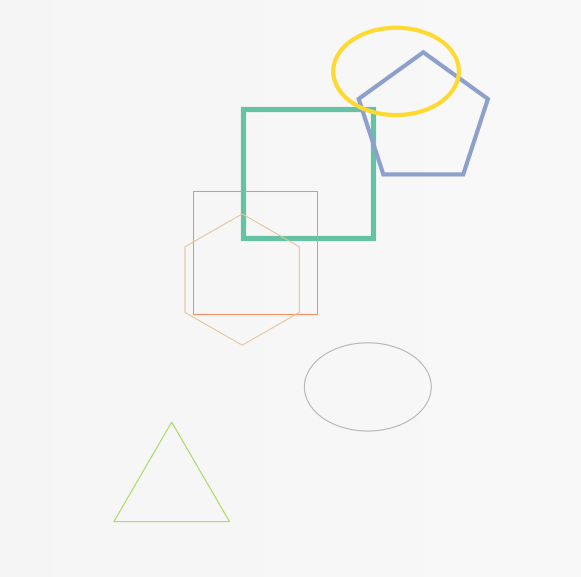[{"shape": "square", "thickness": 2.5, "radius": 0.56, "center": [0.53, 0.699]}, {"shape": "square", "thickness": 0.5, "radius": 0.53, "center": [0.438, 0.562]}, {"shape": "pentagon", "thickness": 2, "radius": 0.58, "center": [0.728, 0.792]}, {"shape": "triangle", "thickness": 0.5, "radius": 0.57, "center": [0.295, 0.153]}, {"shape": "oval", "thickness": 2, "radius": 0.54, "center": [0.681, 0.876]}, {"shape": "hexagon", "thickness": 0.5, "radius": 0.57, "center": [0.417, 0.515]}, {"shape": "oval", "thickness": 0.5, "radius": 0.55, "center": [0.633, 0.329]}]